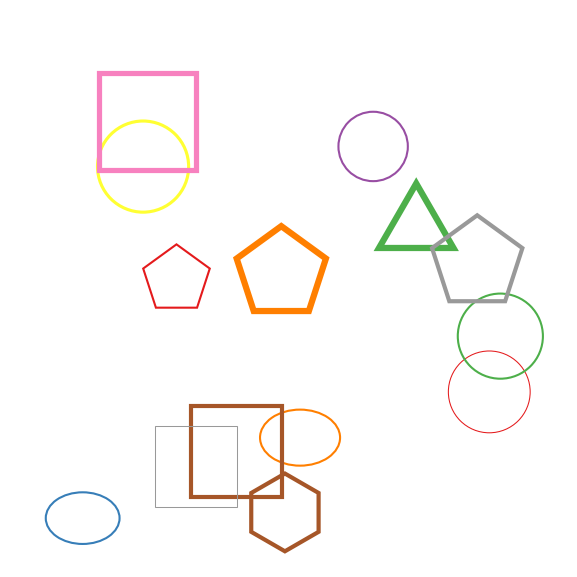[{"shape": "pentagon", "thickness": 1, "radius": 0.3, "center": [0.306, 0.515]}, {"shape": "circle", "thickness": 0.5, "radius": 0.35, "center": [0.847, 0.321]}, {"shape": "oval", "thickness": 1, "radius": 0.32, "center": [0.143, 0.102]}, {"shape": "triangle", "thickness": 3, "radius": 0.37, "center": [0.721, 0.607]}, {"shape": "circle", "thickness": 1, "radius": 0.37, "center": [0.866, 0.417]}, {"shape": "circle", "thickness": 1, "radius": 0.3, "center": [0.646, 0.746]}, {"shape": "pentagon", "thickness": 3, "radius": 0.41, "center": [0.487, 0.526]}, {"shape": "oval", "thickness": 1, "radius": 0.35, "center": [0.52, 0.241]}, {"shape": "circle", "thickness": 1.5, "radius": 0.39, "center": [0.248, 0.711]}, {"shape": "square", "thickness": 2, "radius": 0.39, "center": [0.41, 0.218]}, {"shape": "hexagon", "thickness": 2, "radius": 0.34, "center": [0.493, 0.112]}, {"shape": "square", "thickness": 2.5, "radius": 0.42, "center": [0.255, 0.789]}, {"shape": "square", "thickness": 0.5, "radius": 0.35, "center": [0.339, 0.191]}, {"shape": "pentagon", "thickness": 2, "radius": 0.41, "center": [0.826, 0.544]}]